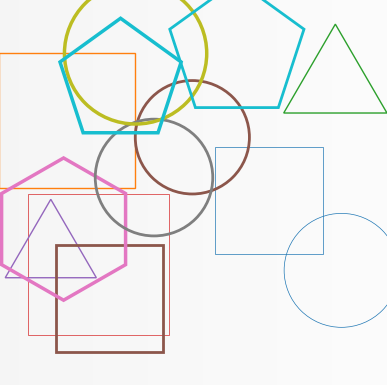[{"shape": "circle", "thickness": 0.5, "radius": 0.74, "center": [0.881, 0.298]}, {"shape": "square", "thickness": 0.5, "radius": 0.7, "center": [0.694, 0.478]}, {"shape": "square", "thickness": 1, "radius": 0.88, "center": [0.173, 0.686]}, {"shape": "triangle", "thickness": 1, "radius": 0.77, "center": [0.865, 0.783]}, {"shape": "square", "thickness": 0.5, "radius": 0.91, "center": [0.254, 0.313]}, {"shape": "triangle", "thickness": 1, "radius": 0.68, "center": [0.131, 0.346]}, {"shape": "square", "thickness": 2, "radius": 0.69, "center": [0.283, 0.225]}, {"shape": "circle", "thickness": 2, "radius": 0.74, "center": [0.496, 0.643]}, {"shape": "hexagon", "thickness": 2.5, "radius": 0.92, "center": [0.164, 0.405]}, {"shape": "circle", "thickness": 2, "radius": 0.76, "center": [0.397, 0.539]}, {"shape": "circle", "thickness": 2.5, "radius": 0.92, "center": [0.35, 0.861]}, {"shape": "pentagon", "thickness": 2.5, "radius": 0.82, "center": [0.311, 0.788]}, {"shape": "pentagon", "thickness": 2, "radius": 0.91, "center": [0.611, 0.868]}]